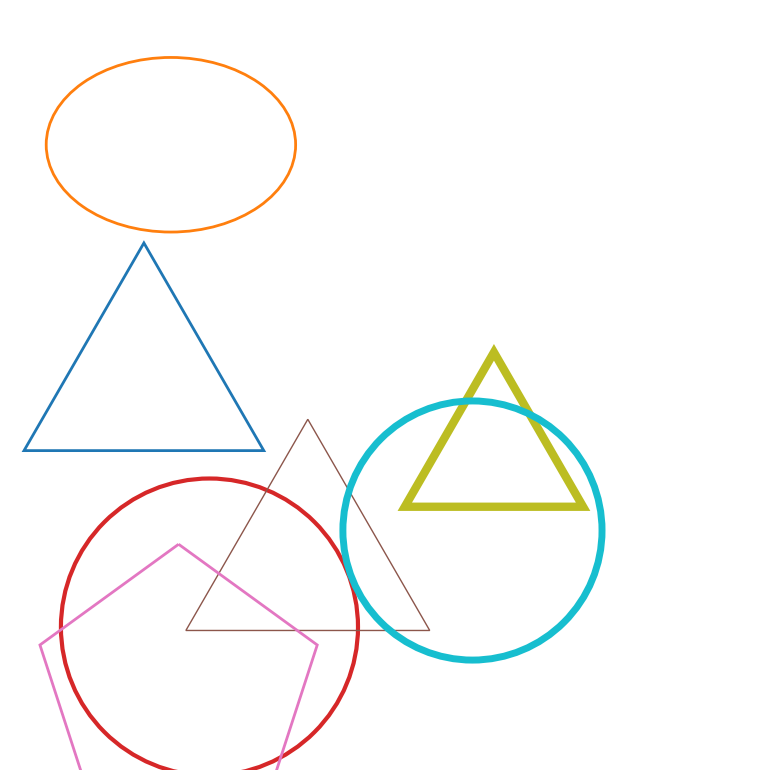[{"shape": "triangle", "thickness": 1, "radius": 0.9, "center": [0.187, 0.505]}, {"shape": "oval", "thickness": 1, "radius": 0.81, "center": [0.222, 0.812]}, {"shape": "circle", "thickness": 1.5, "radius": 0.96, "center": [0.272, 0.186]}, {"shape": "triangle", "thickness": 0.5, "radius": 0.91, "center": [0.4, 0.273]}, {"shape": "pentagon", "thickness": 1, "radius": 0.95, "center": [0.232, 0.104]}, {"shape": "triangle", "thickness": 3, "radius": 0.67, "center": [0.641, 0.409]}, {"shape": "circle", "thickness": 2.5, "radius": 0.84, "center": [0.614, 0.311]}]